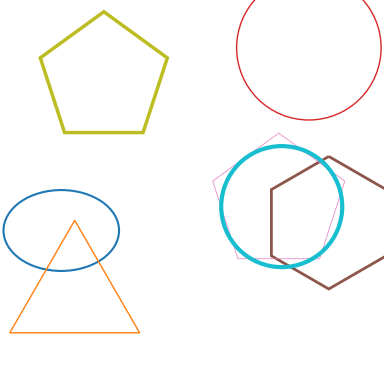[{"shape": "oval", "thickness": 1.5, "radius": 0.75, "center": [0.159, 0.401]}, {"shape": "triangle", "thickness": 1, "radius": 0.97, "center": [0.194, 0.233]}, {"shape": "circle", "thickness": 1, "radius": 0.94, "center": [0.802, 0.876]}, {"shape": "hexagon", "thickness": 2, "radius": 0.86, "center": [0.854, 0.422]}, {"shape": "pentagon", "thickness": 0.5, "radius": 0.9, "center": [0.724, 0.474]}, {"shape": "pentagon", "thickness": 2.5, "radius": 0.87, "center": [0.27, 0.796]}, {"shape": "circle", "thickness": 3, "radius": 0.79, "center": [0.732, 0.463]}]